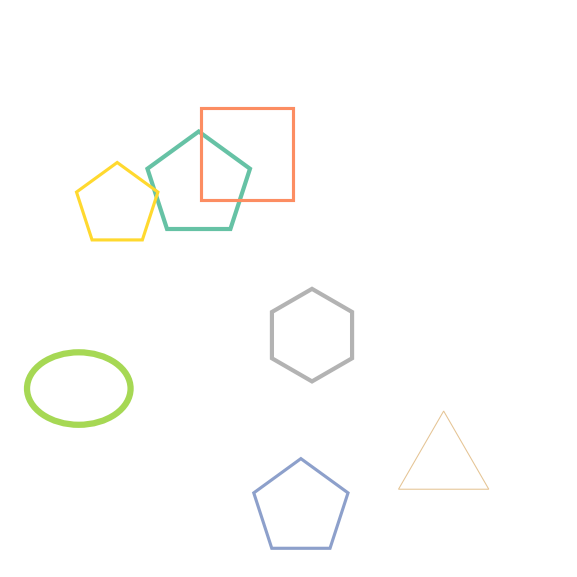[{"shape": "pentagon", "thickness": 2, "radius": 0.47, "center": [0.344, 0.678]}, {"shape": "square", "thickness": 1.5, "radius": 0.4, "center": [0.428, 0.732]}, {"shape": "pentagon", "thickness": 1.5, "radius": 0.43, "center": [0.521, 0.119]}, {"shape": "oval", "thickness": 3, "radius": 0.45, "center": [0.136, 0.326]}, {"shape": "pentagon", "thickness": 1.5, "radius": 0.37, "center": [0.203, 0.644]}, {"shape": "triangle", "thickness": 0.5, "radius": 0.45, "center": [0.768, 0.197]}, {"shape": "hexagon", "thickness": 2, "radius": 0.4, "center": [0.54, 0.419]}]